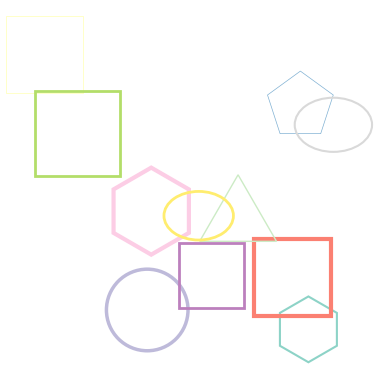[{"shape": "hexagon", "thickness": 1.5, "radius": 0.43, "center": [0.801, 0.145]}, {"shape": "square", "thickness": 0.5, "radius": 0.5, "center": [0.115, 0.859]}, {"shape": "circle", "thickness": 2.5, "radius": 0.53, "center": [0.382, 0.195]}, {"shape": "square", "thickness": 3, "radius": 0.5, "center": [0.76, 0.279]}, {"shape": "pentagon", "thickness": 0.5, "radius": 0.45, "center": [0.78, 0.726]}, {"shape": "square", "thickness": 2, "radius": 0.55, "center": [0.202, 0.654]}, {"shape": "hexagon", "thickness": 3, "radius": 0.56, "center": [0.393, 0.452]}, {"shape": "oval", "thickness": 1.5, "radius": 0.5, "center": [0.866, 0.676]}, {"shape": "square", "thickness": 2, "radius": 0.42, "center": [0.549, 0.284]}, {"shape": "triangle", "thickness": 1, "radius": 0.58, "center": [0.618, 0.431]}, {"shape": "oval", "thickness": 2, "radius": 0.45, "center": [0.516, 0.44]}]